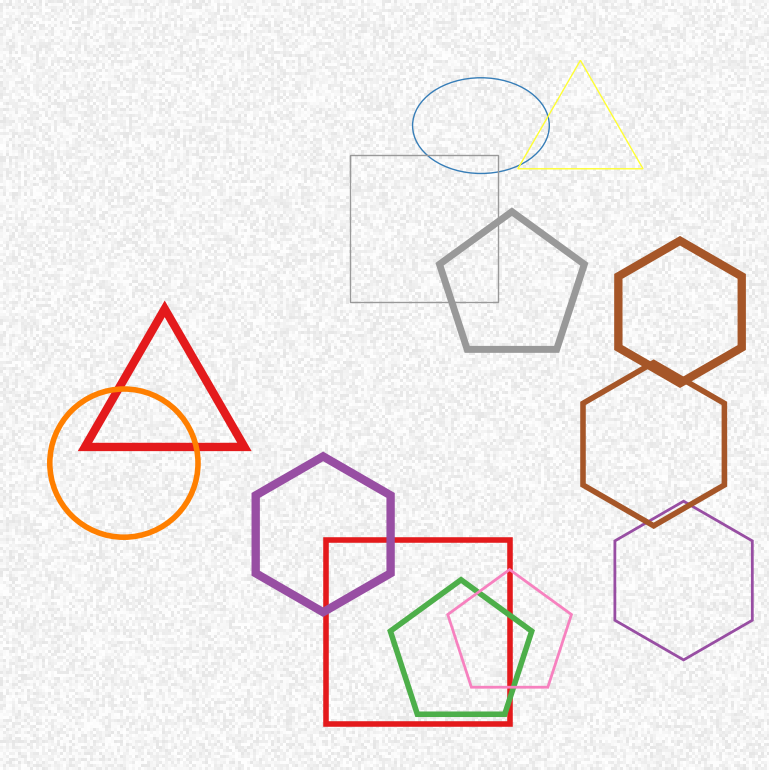[{"shape": "square", "thickness": 2, "radius": 0.6, "center": [0.543, 0.179]}, {"shape": "triangle", "thickness": 3, "radius": 0.6, "center": [0.214, 0.479]}, {"shape": "oval", "thickness": 0.5, "radius": 0.44, "center": [0.625, 0.837]}, {"shape": "pentagon", "thickness": 2, "radius": 0.48, "center": [0.599, 0.15]}, {"shape": "hexagon", "thickness": 1, "radius": 0.52, "center": [0.888, 0.246]}, {"shape": "hexagon", "thickness": 3, "radius": 0.51, "center": [0.42, 0.306]}, {"shape": "circle", "thickness": 2, "radius": 0.48, "center": [0.161, 0.399]}, {"shape": "triangle", "thickness": 0.5, "radius": 0.47, "center": [0.754, 0.828]}, {"shape": "hexagon", "thickness": 2, "radius": 0.53, "center": [0.849, 0.423]}, {"shape": "hexagon", "thickness": 3, "radius": 0.46, "center": [0.883, 0.595]}, {"shape": "pentagon", "thickness": 1, "radius": 0.42, "center": [0.662, 0.176]}, {"shape": "square", "thickness": 0.5, "radius": 0.48, "center": [0.55, 0.703]}, {"shape": "pentagon", "thickness": 2.5, "radius": 0.49, "center": [0.665, 0.626]}]